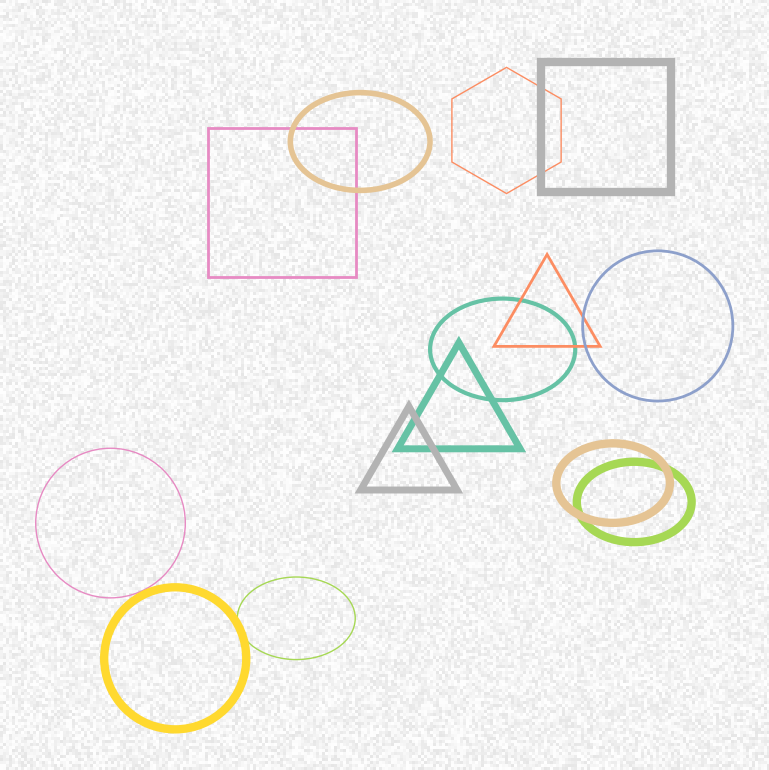[{"shape": "triangle", "thickness": 2.5, "radius": 0.46, "center": [0.596, 0.463]}, {"shape": "oval", "thickness": 1.5, "radius": 0.47, "center": [0.653, 0.546]}, {"shape": "hexagon", "thickness": 0.5, "radius": 0.41, "center": [0.658, 0.831]}, {"shape": "triangle", "thickness": 1, "radius": 0.4, "center": [0.71, 0.59]}, {"shape": "circle", "thickness": 1, "radius": 0.49, "center": [0.854, 0.577]}, {"shape": "circle", "thickness": 0.5, "radius": 0.49, "center": [0.144, 0.321]}, {"shape": "square", "thickness": 1, "radius": 0.48, "center": [0.366, 0.737]}, {"shape": "oval", "thickness": 3, "radius": 0.37, "center": [0.824, 0.348]}, {"shape": "oval", "thickness": 0.5, "radius": 0.38, "center": [0.385, 0.197]}, {"shape": "circle", "thickness": 3, "radius": 0.46, "center": [0.228, 0.145]}, {"shape": "oval", "thickness": 3, "radius": 0.37, "center": [0.796, 0.373]}, {"shape": "oval", "thickness": 2, "radius": 0.45, "center": [0.468, 0.816]}, {"shape": "triangle", "thickness": 2.5, "radius": 0.36, "center": [0.531, 0.4]}, {"shape": "square", "thickness": 3, "radius": 0.42, "center": [0.787, 0.835]}]